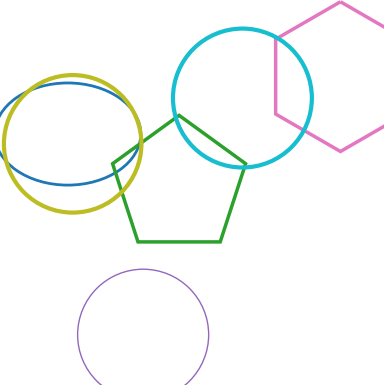[{"shape": "oval", "thickness": 2, "radius": 0.95, "center": [0.176, 0.652]}, {"shape": "pentagon", "thickness": 2.5, "radius": 0.91, "center": [0.465, 0.519]}, {"shape": "circle", "thickness": 1, "radius": 0.85, "center": [0.372, 0.131]}, {"shape": "hexagon", "thickness": 2.5, "radius": 0.97, "center": [0.884, 0.801]}, {"shape": "circle", "thickness": 3, "radius": 0.89, "center": [0.189, 0.626]}, {"shape": "circle", "thickness": 3, "radius": 0.9, "center": [0.63, 0.745]}]